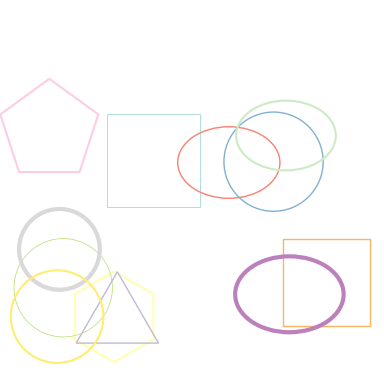[{"shape": "square", "thickness": 0.5, "radius": 0.6, "center": [0.398, 0.583]}, {"shape": "hexagon", "thickness": 1.5, "radius": 0.59, "center": [0.296, 0.177]}, {"shape": "triangle", "thickness": 1, "radius": 0.62, "center": [0.305, 0.171]}, {"shape": "oval", "thickness": 1, "radius": 0.66, "center": [0.594, 0.578]}, {"shape": "circle", "thickness": 1, "radius": 0.64, "center": [0.711, 0.58]}, {"shape": "square", "thickness": 1, "radius": 0.57, "center": [0.848, 0.266]}, {"shape": "circle", "thickness": 0.5, "radius": 0.64, "center": [0.164, 0.253]}, {"shape": "pentagon", "thickness": 1.5, "radius": 0.67, "center": [0.128, 0.661]}, {"shape": "circle", "thickness": 3, "radius": 0.52, "center": [0.154, 0.352]}, {"shape": "oval", "thickness": 3, "radius": 0.7, "center": [0.752, 0.236]}, {"shape": "oval", "thickness": 1.5, "radius": 0.65, "center": [0.743, 0.648]}, {"shape": "circle", "thickness": 1.5, "radius": 0.6, "center": [0.148, 0.178]}]